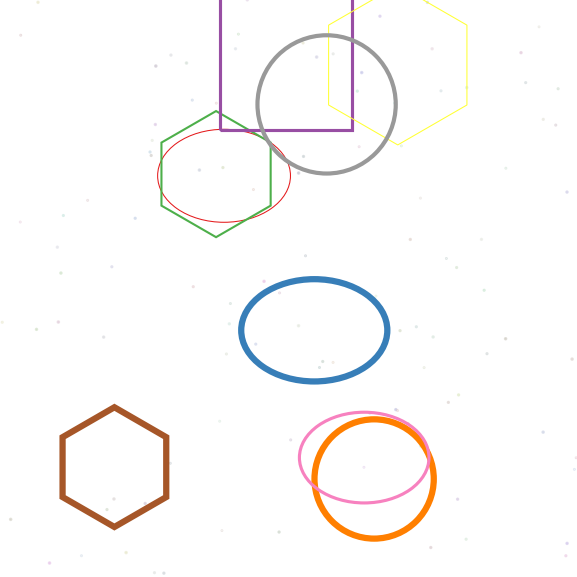[{"shape": "oval", "thickness": 0.5, "radius": 0.58, "center": [0.388, 0.695]}, {"shape": "oval", "thickness": 3, "radius": 0.63, "center": [0.544, 0.427]}, {"shape": "hexagon", "thickness": 1, "radius": 0.55, "center": [0.374, 0.698]}, {"shape": "square", "thickness": 1.5, "radius": 0.57, "center": [0.496, 0.889]}, {"shape": "circle", "thickness": 3, "radius": 0.52, "center": [0.648, 0.17]}, {"shape": "hexagon", "thickness": 0.5, "radius": 0.69, "center": [0.689, 0.886]}, {"shape": "hexagon", "thickness": 3, "radius": 0.52, "center": [0.198, 0.19]}, {"shape": "oval", "thickness": 1.5, "radius": 0.56, "center": [0.631, 0.207]}, {"shape": "circle", "thickness": 2, "radius": 0.6, "center": [0.566, 0.818]}]